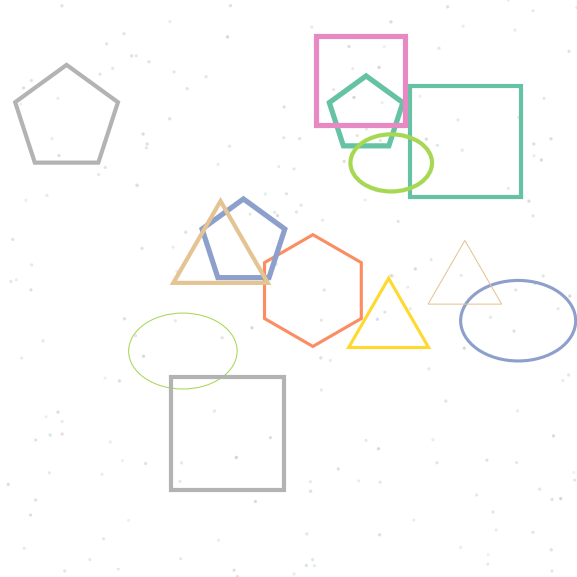[{"shape": "pentagon", "thickness": 2.5, "radius": 0.33, "center": [0.634, 0.801]}, {"shape": "square", "thickness": 2, "radius": 0.48, "center": [0.806, 0.753]}, {"shape": "hexagon", "thickness": 1.5, "radius": 0.48, "center": [0.542, 0.496]}, {"shape": "pentagon", "thickness": 2.5, "radius": 0.38, "center": [0.422, 0.579]}, {"shape": "oval", "thickness": 1.5, "radius": 0.5, "center": [0.897, 0.444]}, {"shape": "square", "thickness": 2.5, "radius": 0.38, "center": [0.625, 0.86]}, {"shape": "oval", "thickness": 0.5, "radius": 0.47, "center": [0.317, 0.391]}, {"shape": "oval", "thickness": 2, "radius": 0.35, "center": [0.677, 0.717]}, {"shape": "triangle", "thickness": 1.5, "radius": 0.4, "center": [0.673, 0.437]}, {"shape": "triangle", "thickness": 2, "radius": 0.47, "center": [0.382, 0.557]}, {"shape": "triangle", "thickness": 0.5, "radius": 0.37, "center": [0.805, 0.509]}, {"shape": "pentagon", "thickness": 2, "radius": 0.47, "center": [0.115, 0.793]}, {"shape": "square", "thickness": 2, "radius": 0.49, "center": [0.395, 0.249]}]